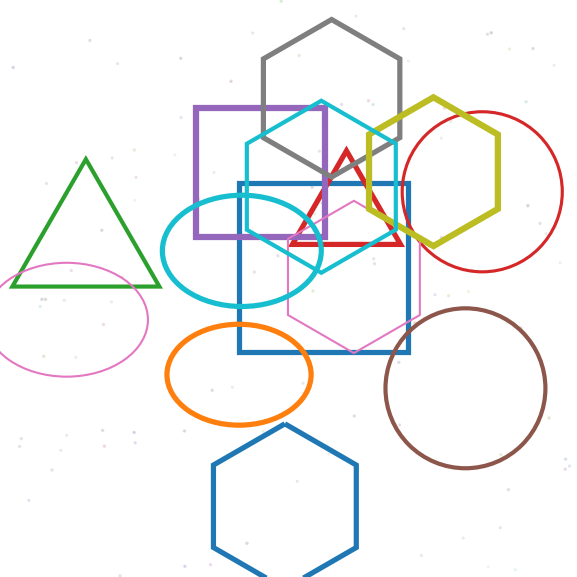[{"shape": "square", "thickness": 2.5, "radius": 0.73, "center": [0.561, 0.537]}, {"shape": "hexagon", "thickness": 2.5, "radius": 0.71, "center": [0.493, 0.122]}, {"shape": "oval", "thickness": 2.5, "radius": 0.62, "center": [0.414, 0.35]}, {"shape": "triangle", "thickness": 2, "radius": 0.73, "center": [0.149, 0.576]}, {"shape": "triangle", "thickness": 2.5, "radius": 0.54, "center": [0.6, 0.63]}, {"shape": "circle", "thickness": 1.5, "radius": 0.69, "center": [0.835, 0.667]}, {"shape": "square", "thickness": 3, "radius": 0.56, "center": [0.451, 0.701]}, {"shape": "circle", "thickness": 2, "radius": 0.69, "center": [0.806, 0.327]}, {"shape": "oval", "thickness": 1, "radius": 0.7, "center": [0.115, 0.445]}, {"shape": "hexagon", "thickness": 1, "radius": 0.66, "center": [0.613, 0.52]}, {"shape": "hexagon", "thickness": 2.5, "radius": 0.68, "center": [0.574, 0.829]}, {"shape": "hexagon", "thickness": 3, "radius": 0.64, "center": [0.751, 0.702]}, {"shape": "oval", "thickness": 2.5, "radius": 0.69, "center": [0.419, 0.565]}, {"shape": "hexagon", "thickness": 2, "radius": 0.74, "center": [0.556, 0.676]}]